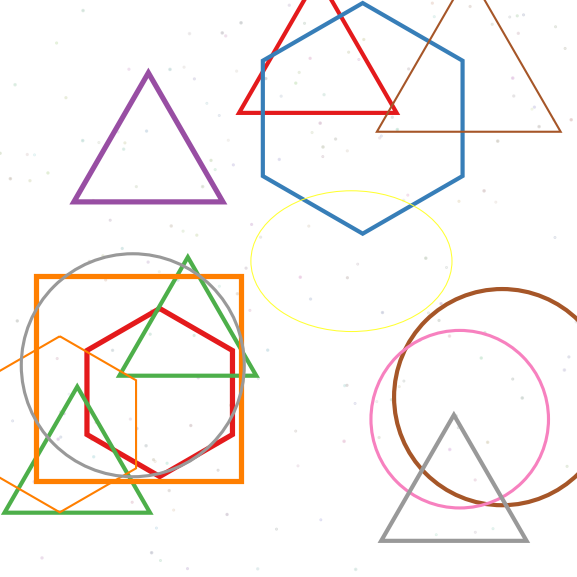[{"shape": "hexagon", "thickness": 2.5, "radius": 0.73, "center": [0.277, 0.319]}, {"shape": "triangle", "thickness": 2, "radius": 0.79, "center": [0.55, 0.882]}, {"shape": "hexagon", "thickness": 2, "radius": 1.0, "center": [0.628, 0.794]}, {"shape": "triangle", "thickness": 2, "radius": 0.68, "center": [0.325, 0.417]}, {"shape": "triangle", "thickness": 2, "radius": 0.73, "center": [0.134, 0.184]}, {"shape": "triangle", "thickness": 2.5, "radius": 0.74, "center": [0.257, 0.724]}, {"shape": "square", "thickness": 2.5, "radius": 0.89, "center": [0.24, 0.344]}, {"shape": "hexagon", "thickness": 1, "radius": 0.76, "center": [0.104, 0.264]}, {"shape": "oval", "thickness": 0.5, "radius": 0.87, "center": [0.609, 0.547]}, {"shape": "circle", "thickness": 2, "radius": 0.94, "center": [0.87, 0.311]}, {"shape": "triangle", "thickness": 1, "radius": 0.92, "center": [0.812, 0.863]}, {"shape": "circle", "thickness": 1.5, "radius": 0.77, "center": [0.796, 0.273]}, {"shape": "circle", "thickness": 1.5, "radius": 0.97, "center": [0.23, 0.367]}, {"shape": "triangle", "thickness": 2, "radius": 0.73, "center": [0.786, 0.135]}]